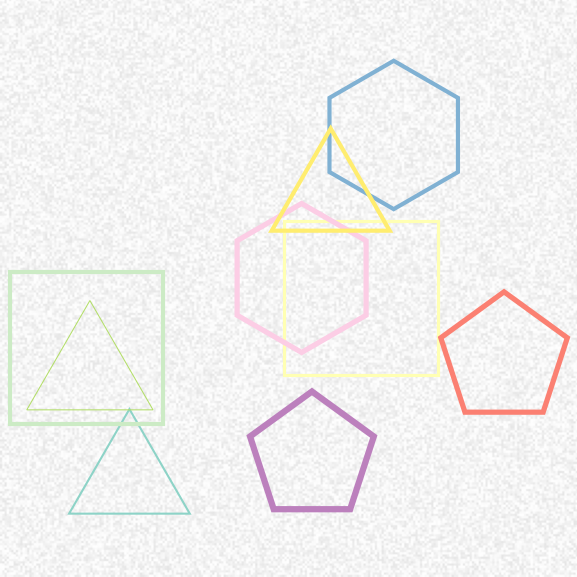[{"shape": "triangle", "thickness": 1, "radius": 0.6, "center": [0.224, 0.17]}, {"shape": "square", "thickness": 1.5, "radius": 0.67, "center": [0.625, 0.483]}, {"shape": "pentagon", "thickness": 2.5, "radius": 0.58, "center": [0.873, 0.379]}, {"shape": "hexagon", "thickness": 2, "radius": 0.64, "center": [0.682, 0.765]}, {"shape": "triangle", "thickness": 0.5, "radius": 0.63, "center": [0.156, 0.353]}, {"shape": "hexagon", "thickness": 2.5, "radius": 0.64, "center": [0.522, 0.518]}, {"shape": "pentagon", "thickness": 3, "radius": 0.56, "center": [0.54, 0.209]}, {"shape": "square", "thickness": 2, "radius": 0.66, "center": [0.15, 0.397]}, {"shape": "triangle", "thickness": 2, "radius": 0.59, "center": [0.573, 0.659]}]